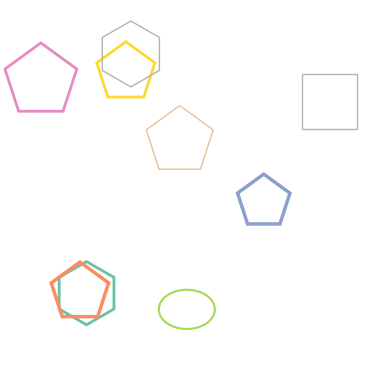[{"shape": "hexagon", "thickness": 2, "radius": 0.41, "center": [0.225, 0.238]}, {"shape": "pentagon", "thickness": 2.5, "radius": 0.39, "center": [0.208, 0.241]}, {"shape": "pentagon", "thickness": 2.5, "radius": 0.36, "center": [0.685, 0.476]}, {"shape": "pentagon", "thickness": 2, "radius": 0.49, "center": [0.106, 0.79]}, {"shape": "oval", "thickness": 1.5, "radius": 0.36, "center": [0.485, 0.196]}, {"shape": "pentagon", "thickness": 2, "radius": 0.4, "center": [0.327, 0.812]}, {"shape": "pentagon", "thickness": 1, "radius": 0.46, "center": [0.467, 0.634]}, {"shape": "hexagon", "thickness": 1, "radius": 0.43, "center": [0.34, 0.86]}, {"shape": "square", "thickness": 1, "radius": 0.36, "center": [0.857, 0.737]}]